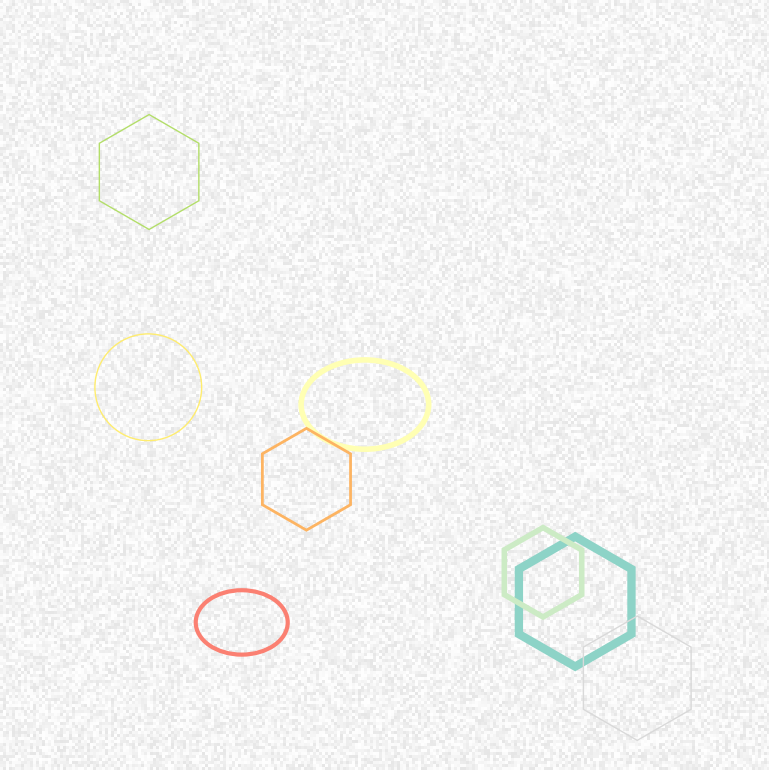[{"shape": "hexagon", "thickness": 3, "radius": 0.42, "center": [0.747, 0.219]}, {"shape": "oval", "thickness": 2, "radius": 0.41, "center": [0.474, 0.475]}, {"shape": "oval", "thickness": 1.5, "radius": 0.3, "center": [0.314, 0.192]}, {"shape": "hexagon", "thickness": 1, "radius": 0.33, "center": [0.398, 0.378]}, {"shape": "hexagon", "thickness": 0.5, "radius": 0.37, "center": [0.194, 0.777]}, {"shape": "hexagon", "thickness": 0.5, "radius": 0.4, "center": [0.828, 0.119]}, {"shape": "hexagon", "thickness": 2, "radius": 0.29, "center": [0.705, 0.257]}, {"shape": "circle", "thickness": 0.5, "radius": 0.35, "center": [0.193, 0.497]}]